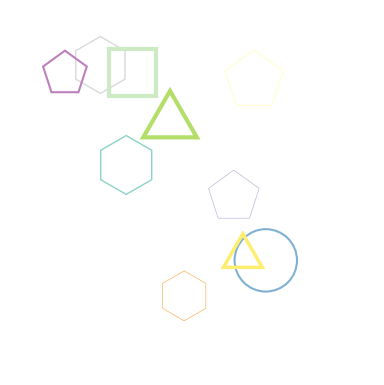[{"shape": "hexagon", "thickness": 1, "radius": 0.38, "center": [0.328, 0.571]}, {"shape": "pentagon", "thickness": 0.5, "radius": 0.4, "center": [0.66, 0.791]}, {"shape": "pentagon", "thickness": 0.5, "radius": 0.35, "center": [0.607, 0.489]}, {"shape": "circle", "thickness": 1.5, "radius": 0.41, "center": [0.69, 0.324]}, {"shape": "hexagon", "thickness": 0.5, "radius": 0.32, "center": [0.478, 0.232]}, {"shape": "triangle", "thickness": 3, "radius": 0.4, "center": [0.442, 0.683]}, {"shape": "hexagon", "thickness": 1, "radius": 0.37, "center": [0.261, 0.831]}, {"shape": "pentagon", "thickness": 1.5, "radius": 0.3, "center": [0.169, 0.809]}, {"shape": "square", "thickness": 3, "radius": 0.3, "center": [0.344, 0.812]}, {"shape": "triangle", "thickness": 2.5, "radius": 0.29, "center": [0.631, 0.335]}]